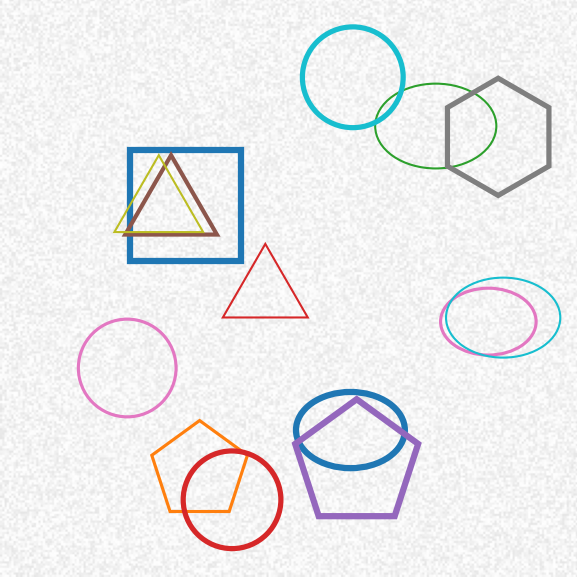[{"shape": "oval", "thickness": 3, "radius": 0.47, "center": [0.607, 0.254]}, {"shape": "square", "thickness": 3, "radius": 0.48, "center": [0.321, 0.644]}, {"shape": "pentagon", "thickness": 1.5, "radius": 0.44, "center": [0.346, 0.184]}, {"shape": "oval", "thickness": 1, "radius": 0.52, "center": [0.755, 0.781]}, {"shape": "triangle", "thickness": 1, "radius": 0.42, "center": [0.459, 0.492]}, {"shape": "circle", "thickness": 2.5, "radius": 0.42, "center": [0.402, 0.134]}, {"shape": "pentagon", "thickness": 3, "radius": 0.56, "center": [0.618, 0.196]}, {"shape": "triangle", "thickness": 2, "radius": 0.46, "center": [0.296, 0.639]}, {"shape": "circle", "thickness": 1.5, "radius": 0.42, "center": [0.22, 0.362]}, {"shape": "oval", "thickness": 1.5, "radius": 0.41, "center": [0.846, 0.442]}, {"shape": "hexagon", "thickness": 2.5, "radius": 0.51, "center": [0.863, 0.762]}, {"shape": "triangle", "thickness": 1, "radius": 0.44, "center": [0.275, 0.642]}, {"shape": "circle", "thickness": 2.5, "radius": 0.44, "center": [0.611, 0.865]}, {"shape": "oval", "thickness": 1, "radius": 0.49, "center": [0.871, 0.449]}]